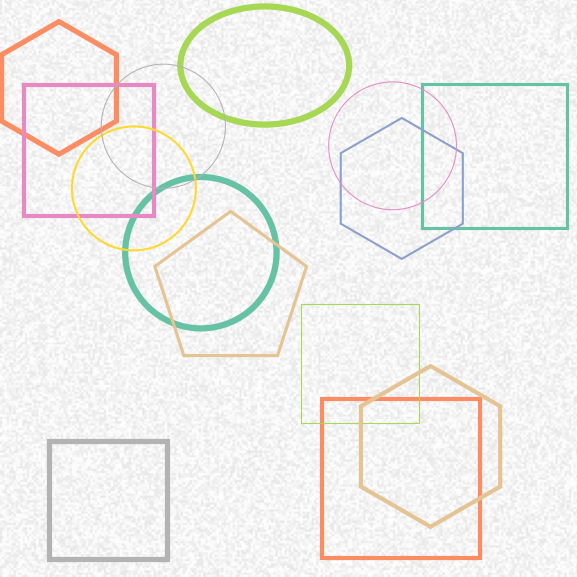[{"shape": "circle", "thickness": 3, "radius": 0.66, "center": [0.348, 0.562]}, {"shape": "square", "thickness": 1.5, "radius": 0.62, "center": [0.856, 0.729]}, {"shape": "hexagon", "thickness": 2.5, "radius": 0.57, "center": [0.102, 0.847]}, {"shape": "square", "thickness": 2, "radius": 0.69, "center": [0.695, 0.171]}, {"shape": "hexagon", "thickness": 1, "radius": 0.61, "center": [0.696, 0.673]}, {"shape": "square", "thickness": 2, "radius": 0.56, "center": [0.155, 0.738]}, {"shape": "circle", "thickness": 0.5, "radius": 0.55, "center": [0.68, 0.747]}, {"shape": "oval", "thickness": 3, "radius": 0.73, "center": [0.458, 0.886]}, {"shape": "square", "thickness": 0.5, "radius": 0.51, "center": [0.624, 0.37]}, {"shape": "circle", "thickness": 1, "radius": 0.54, "center": [0.232, 0.673]}, {"shape": "pentagon", "thickness": 1.5, "radius": 0.69, "center": [0.399, 0.495]}, {"shape": "hexagon", "thickness": 2, "radius": 0.7, "center": [0.746, 0.226]}, {"shape": "square", "thickness": 2.5, "radius": 0.51, "center": [0.188, 0.133]}, {"shape": "circle", "thickness": 0.5, "radius": 0.54, "center": [0.283, 0.781]}]